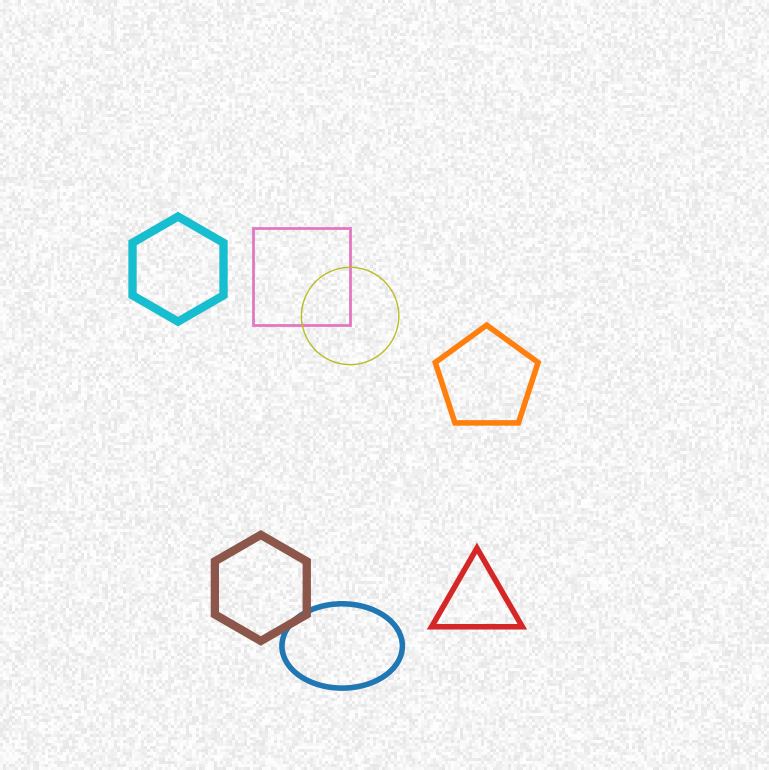[{"shape": "oval", "thickness": 2, "radius": 0.39, "center": [0.444, 0.161]}, {"shape": "pentagon", "thickness": 2, "radius": 0.35, "center": [0.632, 0.508]}, {"shape": "triangle", "thickness": 2, "radius": 0.34, "center": [0.619, 0.22]}, {"shape": "hexagon", "thickness": 3, "radius": 0.34, "center": [0.339, 0.236]}, {"shape": "square", "thickness": 1, "radius": 0.31, "center": [0.392, 0.641]}, {"shape": "circle", "thickness": 0.5, "radius": 0.32, "center": [0.455, 0.59]}, {"shape": "hexagon", "thickness": 3, "radius": 0.34, "center": [0.231, 0.651]}]